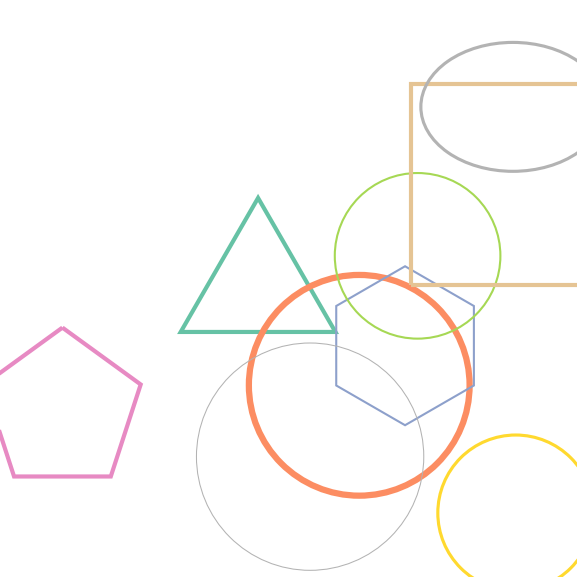[{"shape": "triangle", "thickness": 2, "radius": 0.77, "center": [0.447, 0.502]}, {"shape": "circle", "thickness": 3, "radius": 0.96, "center": [0.622, 0.332]}, {"shape": "hexagon", "thickness": 1, "radius": 0.69, "center": [0.701, 0.4]}, {"shape": "pentagon", "thickness": 2, "radius": 0.71, "center": [0.108, 0.289]}, {"shape": "circle", "thickness": 1, "radius": 0.72, "center": [0.723, 0.556]}, {"shape": "circle", "thickness": 1.5, "radius": 0.67, "center": [0.893, 0.111]}, {"shape": "square", "thickness": 2, "radius": 0.87, "center": [0.886, 0.68]}, {"shape": "oval", "thickness": 1.5, "radius": 0.8, "center": [0.888, 0.814]}, {"shape": "circle", "thickness": 0.5, "radius": 0.98, "center": [0.537, 0.208]}]